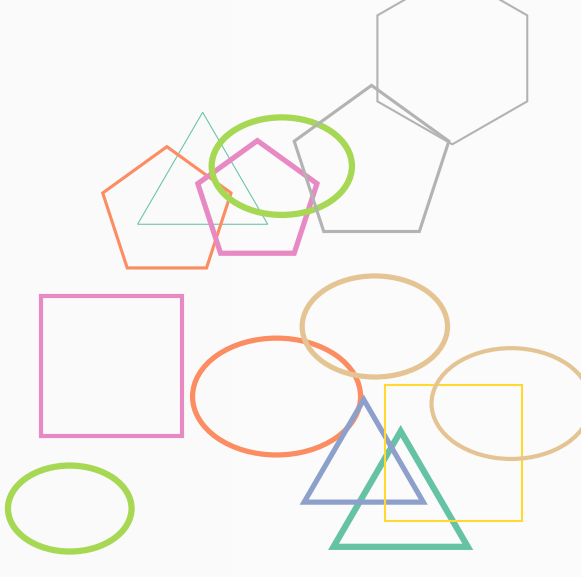[{"shape": "triangle", "thickness": 0.5, "radius": 0.65, "center": [0.349, 0.675]}, {"shape": "triangle", "thickness": 3, "radius": 0.67, "center": [0.689, 0.119]}, {"shape": "pentagon", "thickness": 1.5, "radius": 0.58, "center": [0.287, 0.629]}, {"shape": "oval", "thickness": 2.5, "radius": 0.72, "center": [0.476, 0.312]}, {"shape": "triangle", "thickness": 2.5, "radius": 0.59, "center": [0.626, 0.189]}, {"shape": "square", "thickness": 2, "radius": 0.61, "center": [0.192, 0.366]}, {"shape": "pentagon", "thickness": 2.5, "radius": 0.54, "center": [0.443, 0.648]}, {"shape": "oval", "thickness": 3, "radius": 0.53, "center": [0.12, 0.119]}, {"shape": "oval", "thickness": 3, "radius": 0.6, "center": [0.485, 0.711]}, {"shape": "square", "thickness": 1, "radius": 0.59, "center": [0.781, 0.215]}, {"shape": "oval", "thickness": 2.5, "radius": 0.63, "center": [0.645, 0.434]}, {"shape": "oval", "thickness": 2, "radius": 0.69, "center": [0.879, 0.3]}, {"shape": "hexagon", "thickness": 1, "radius": 0.74, "center": [0.778, 0.898]}, {"shape": "pentagon", "thickness": 1.5, "radius": 0.7, "center": [0.639, 0.711]}]